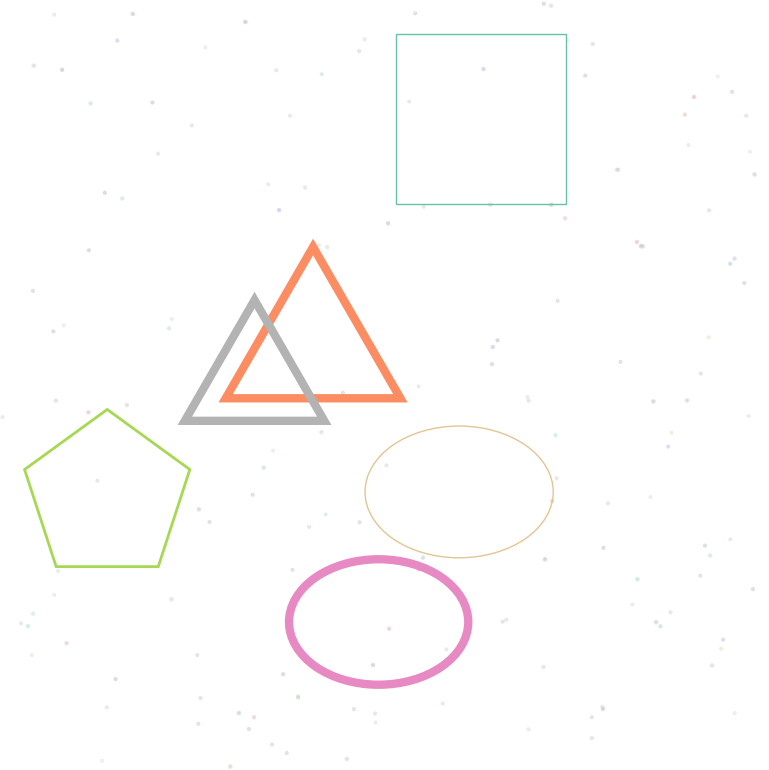[{"shape": "square", "thickness": 0.5, "radius": 0.55, "center": [0.624, 0.846]}, {"shape": "triangle", "thickness": 3, "radius": 0.65, "center": [0.407, 0.548]}, {"shape": "oval", "thickness": 3, "radius": 0.58, "center": [0.492, 0.192]}, {"shape": "pentagon", "thickness": 1, "radius": 0.56, "center": [0.139, 0.355]}, {"shape": "oval", "thickness": 0.5, "radius": 0.61, "center": [0.596, 0.361]}, {"shape": "triangle", "thickness": 3, "radius": 0.52, "center": [0.331, 0.506]}]